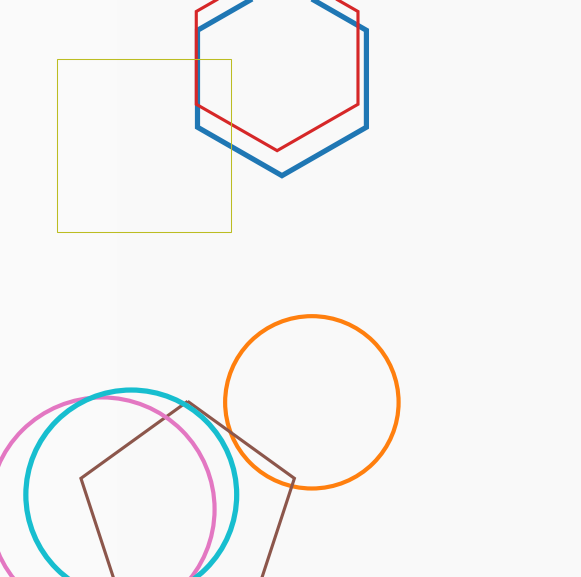[{"shape": "hexagon", "thickness": 2.5, "radius": 0.84, "center": [0.485, 0.863]}, {"shape": "circle", "thickness": 2, "radius": 0.75, "center": [0.537, 0.302]}, {"shape": "hexagon", "thickness": 1.5, "radius": 0.8, "center": [0.477, 0.899]}, {"shape": "pentagon", "thickness": 1.5, "radius": 0.97, "center": [0.323, 0.111]}, {"shape": "circle", "thickness": 2, "radius": 0.97, "center": [0.175, 0.117]}, {"shape": "square", "thickness": 0.5, "radius": 0.75, "center": [0.247, 0.747]}, {"shape": "circle", "thickness": 2.5, "radius": 0.91, "center": [0.226, 0.142]}]